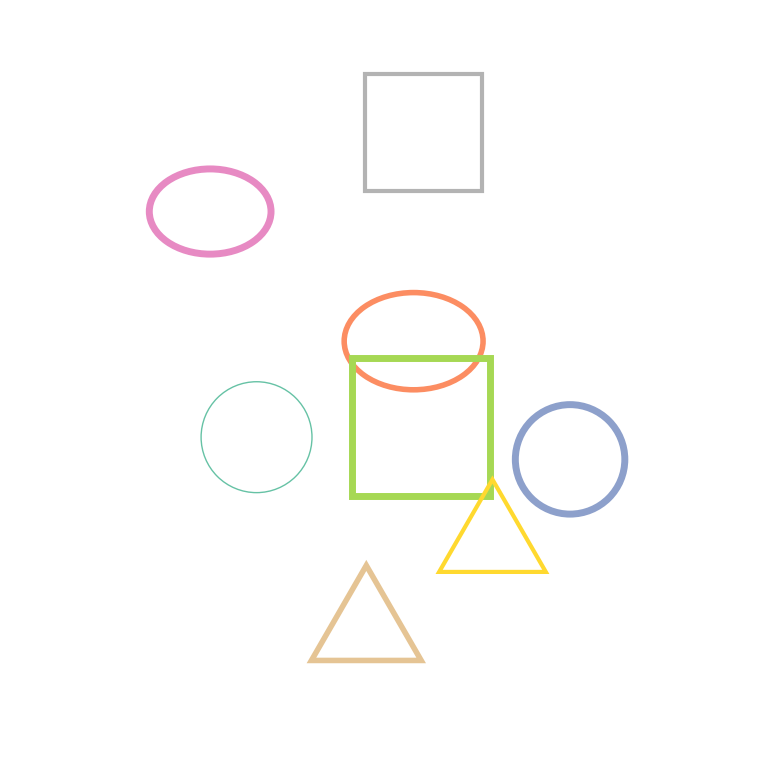[{"shape": "circle", "thickness": 0.5, "radius": 0.36, "center": [0.333, 0.432]}, {"shape": "oval", "thickness": 2, "radius": 0.45, "center": [0.537, 0.557]}, {"shape": "circle", "thickness": 2.5, "radius": 0.36, "center": [0.74, 0.403]}, {"shape": "oval", "thickness": 2.5, "radius": 0.4, "center": [0.273, 0.725]}, {"shape": "square", "thickness": 2.5, "radius": 0.45, "center": [0.546, 0.446]}, {"shape": "triangle", "thickness": 1.5, "radius": 0.4, "center": [0.64, 0.297]}, {"shape": "triangle", "thickness": 2, "radius": 0.41, "center": [0.476, 0.183]}, {"shape": "square", "thickness": 1.5, "radius": 0.38, "center": [0.55, 0.827]}]